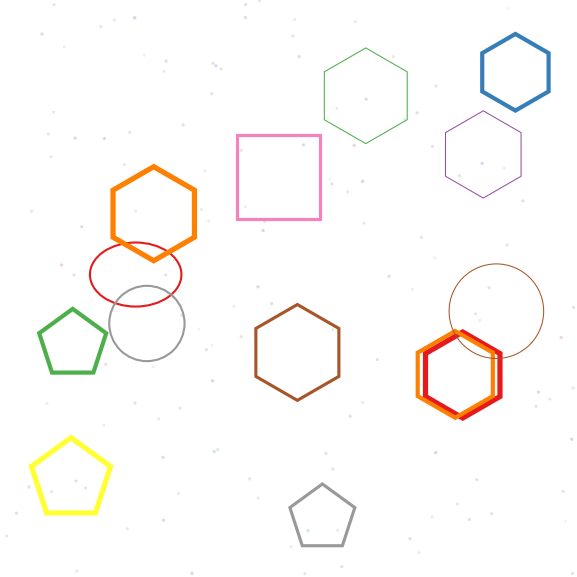[{"shape": "hexagon", "thickness": 2.5, "radius": 0.37, "center": [0.801, 0.35]}, {"shape": "oval", "thickness": 1, "radius": 0.4, "center": [0.235, 0.524]}, {"shape": "hexagon", "thickness": 2, "radius": 0.33, "center": [0.892, 0.874]}, {"shape": "hexagon", "thickness": 0.5, "radius": 0.41, "center": [0.633, 0.833]}, {"shape": "pentagon", "thickness": 2, "radius": 0.3, "center": [0.126, 0.403]}, {"shape": "hexagon", "thickness": 0.5, "radius": 0.38, "center": [0.837, 0.732]}, {"shape": "hexagon", "thickness": 2, "radius": 0.38, "center": [0.788, 0.351]}, {"shape": "hexagon", "thickness": 2.5, "radius": 0.41, "center": [0.266, 0.629]}, {"shape": "pentagon", "thickness": 2.5, "radius": 0.36, "center": [0.123, 0.169]}, {"shape": "hexagon", "thickness": 1.5, "radius": 0.42, "center": [0.515, 0.389]}, {"shape": "circle", "thickness": 0.5, "radius": 0.41, "center": [0.86, 0.46]}, {"shape": "square", "thickness": 1.5, "radius": 0.36, "center": [0.482, 0.693]}, {"shape": "pentagon", "thickness": 1.5, "radius": 0.3, "center": [0.558, 0.102]}, {"shape": "circle", "thickness": 1, "radius": 0.33, "center": [0.254, 0.439]}]